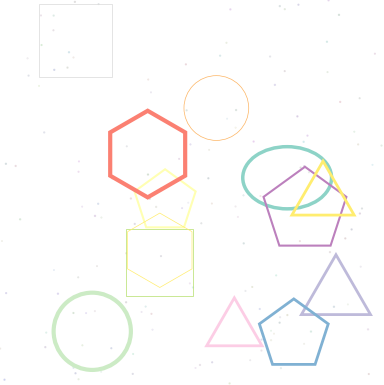[{"shape": "oval", "thickness": 2.5, "radius": 0.58, "center": [0.746, 0.538]}, {"shape": "pentagon", "thickness": 1.5, "radius": 0.42, "center": [0.429, 0.477]}, {"shape": "triangle", "thickness": 2, "radius": 0.52, "center": [0.873, 0.235]}, {"shape": "hexagon", "thickness": 3, "radius": 0.56, "center": [0.384, 0.6]}, {"shape": "pentagon", "thickness": 2, "radius": 0.47, "center": [0.763, 0.13]}, {"shape": "circle", "thickness": 0.5, "radius": 0.42, "center": [0.562, 0.719]}, {"shape": "square", "thickness": 0.5, "radius": 0.44, "center": [0.414, 0.318]}, {"shape": "triangle", "thickness": 2, "radius": 0.42, "center": [0.609, 0.143]}, {"shape": "square", "thickness": 0.5, "radius": 0.48, "center": [0.197, 0.896]}, {"shape": "pentagon", "thickness": 1.5, "radius": 0.57, "center": [0.792, 0.454]}, {"shape": "circle", "thickness": 3, "radius": 0.5, "center": [0.24, 0.139]}, {"shape": "triangle", "thickness": 2, "radius": 0.47, "center": [0.839, 0.488]}, {"shape": "hexagon", "thickness": 0.5, "radius": 0.48, "center": [0.415, 0.35]}]